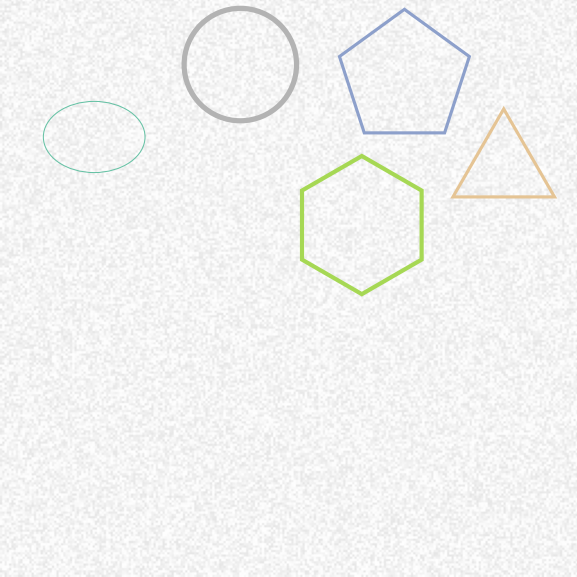[{"shape": "oval", "thickness": 0.5, "radius": 0.44, "center": [0.163, 0.762]}, {"shape": "pentagon", "thickness": 1.5, "radius": 0.59, "center": [0.7, 0.865]}, {"shape": "hexagon", "thickness": 2, "radius": 0.6, "center": [0.627, 0.609]}, {"shape": "triangle", "thickness": 1.5, "radius": 0.51, "center": [0.872, 0.709]}, {"shape": "circle", "thickness": 2.5, "radius": 0.49, "center": [0.416, 0.887]}]